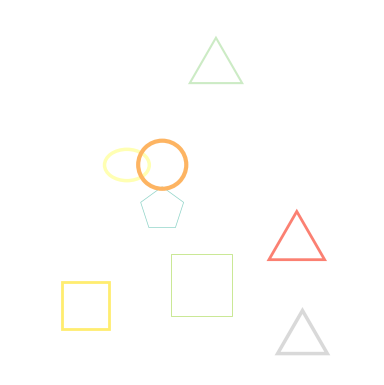[{"shape": "pentagon", "thickness": 0.5, "radius": 0.29, "center": [0.421, 0.456]}, {"shape": "oval", "thickness": 2.5, "radius": 0.29, "center": [0.33, 0.571]}, {"shape": "triangle", "thickness": 2, "radius": 0.42, "center": [0.771, 0.367]}, {"shape": "circle", "thickness": 3, "radius": 0.31, "center": [0.421, 0.572]}, {"shape": "square", "thickness": 0.5, "radius": 0.4, "center": [0.523, 0.26]}, {"shape": "triangle", "thickness": 2.5, "radius": 0.37, "center": [0.786, 0.119]}, {"shape": "triangle", "thickness": 1.5, "radius": 0.39, "center": [0.561, 0.823]}, {"shape": "square", "thickness": 2, "radius": 0.31, "center": [0.222, 0.207]}]